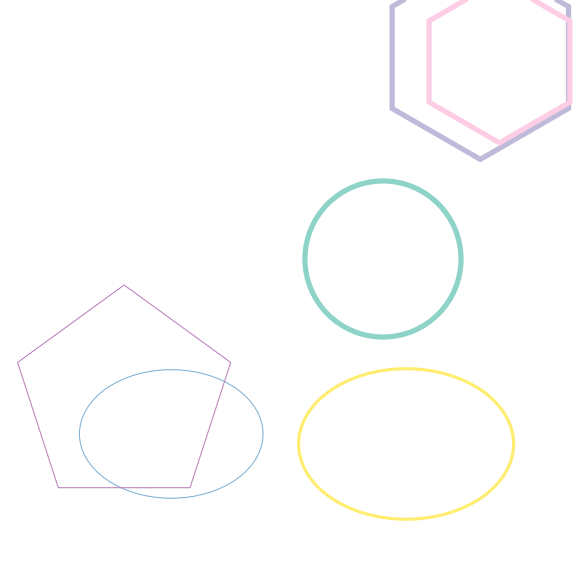[{"shape": "circle", "thickness": 2.5, "radius": 0.68, "center": [0.663, 0.551]}, {"shape": "hexagon", "thickness": 2.5, "radius": 0.88, "center": [0.832, 0.9]}, {"shape": "oval", "thickness": 0.5, "radius": 0.79, "center": [0.297, 0.248]}, {"shape": "hexagon", "thickness": 2.5, "radius": 0.7, "center": [0.865, 0.893]}, {"shape": "pentagon", "thickness": 0.5, "radius": 0.97, "center": [0.215, 0.312]}, {"shape": "oval", "thickness": 1.5, "radius": 0.93, "center": [0.703, 0.23]}]